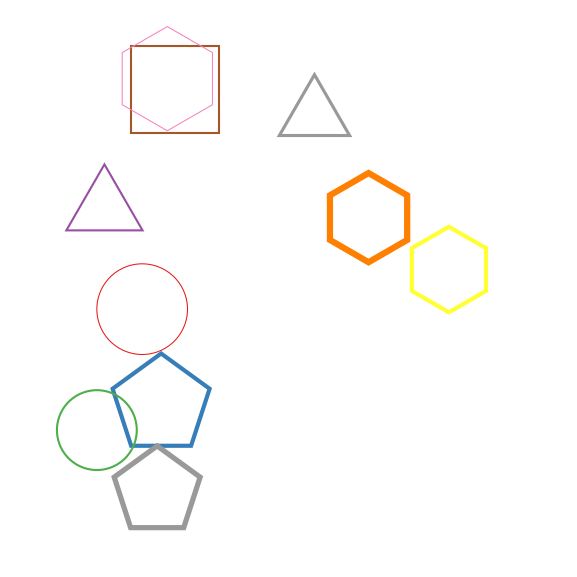[{"shape": "circle", "thickness": 0.5, "radius": 0.39, "center": [0.246, 0.464]}, {"shape": "pentagon", "thickness": 2, "radius": 0.44, "center": [0.279, 0.299]}, {"shape": "circle", "thickness": 1, "radius": 0.35, "center": [0.168, 0.254]}, {"shape": "triangle", "thickness": 1, "radius": 0.38, "center": [0.181, 0.638]}, {"shape": "hexagon", "thickness": 3, "radius": 0.39, "center": [0.638, 0.622]}, {"shape": "hexagon", "thickness": 2, "radius": 0.37, "center": [0.777, 0.532]}, {"shape": "square", "thickness": 1, "radius": 0.38, "center": [0.303, 0.844]}, {"shape": "hexagon", "thickness": 0.5, "radius": 0.45, "center": [0.29, 0.863]}, {"shape": "pentagon", "thickness": 2.5, "radius": 0.39, "center": [0.272, 0.149]}, {"shape": "triangle", "thickness": 1.5, "radius": 0.35, "center": [0.545, 0.8]}]